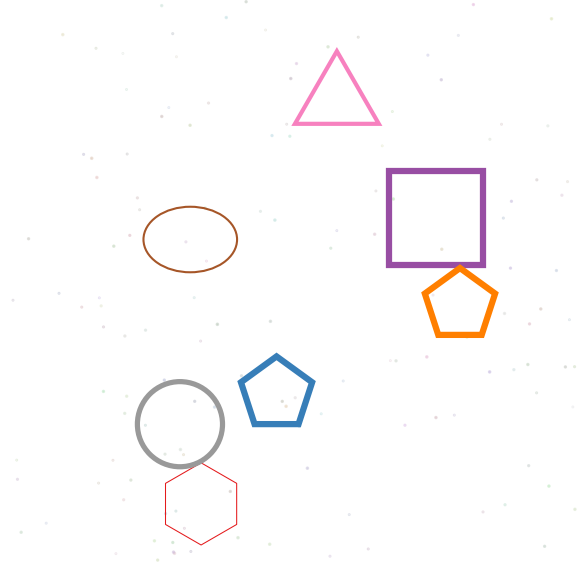[{"shape": "hexagon", "thickness": 0.5, "radius": 0.36, "center": [0.348, 0.127]}, {"shape": "pentagon", "thickness": 3, "radius": 0.32, "center": [0.479, 0.317]}, {"shape": "square", "thickness": 3, "radius": 0.41, "center": [0.755, 0.621]}, {"shape": "pentagon", "thickness": 3, "radius": 0.32, "center": [0.796, 0.471]}, {"shape": "oval", "thickness": 1, "radius": 0.41, "center": [0.329, 0.584]}, {"shape": "triangle", "thickness": 2, "radius": 0.42, "center": [0.583, 0.827]}, {"shape": "circle", "thickness": 2.5, "radius": 0.37, "center": [0.312, 0.265]}]